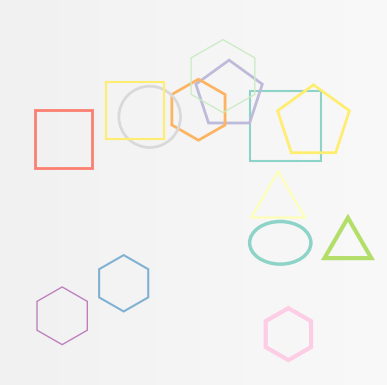[{"shape": "square", "thickness": 1.5, "radius": 0.46, "center": [0.738, 0.673]}, {"shape": "oval", "thickness": 2.5, "radius": 0.4, "center": [0.723, 0.369]}, {"shape": "triangle", "thickness": 1.5, "radius": 0.4, "center": [0.718, 0.475]}, {"shape": "pentagon", "thickness": 2, "radius": 0.45, "center": [0.591, 0.754]}, {"shape": "square", "thickness": 2, "radius": 0.37, "center": [0.164, 0.639]}, {"shape": "hexagon", "thickness": 1.5, "radius": 0.37, "center": [0.319, 0.264]}, {"shape": "hexagon", "thickness": 2, "radius": 0.4, "center": [0.512, 0.715]}, {"shape": "triangle", "thickness": 3, "radius": 0.35, "center": [0.898, 0.364]}, {"shape": "hexagon", "thickness": 3, "radius": 0.34, "center": [0.744, 0.132]}, {"shape": "circle", "thickness": 2, "radius": 0.4, "center": [0.386, 0.696]}, {"shape": "hexagon", "thickness": 1, "radius": 0.37, "center": [0.16, 0.18]}, {"shape": "hexagon", "thickness": 1, "radius": 0.47, "center": [0.575, 0.802]}, {"shape": "square", "thickness": 1.5, "radius": 0.37, "center": [0.349, 0.714]}, {"shape": "pentagon", "thickness": 2, "radius": 0.49, "center": [0.809, 0.682]}]